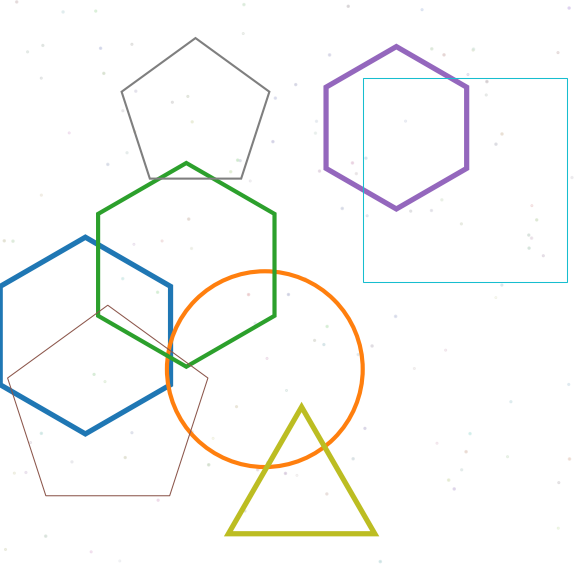[{"shape": "hexagon", "thickness": 2.5, "radius": 0.85, "center": [0.148, 0.418]}, {"shape": "circle", "thickness": 2, "radius": 0.85, "center": [0.459, 0.36]}, {"shape": "hexagon", "thickness": 2, "radius": 0.88, "center": [0.323, 0.541]}, {"shape": "hexagon", "thickness": 2.5, "radius": 0.7, "center": [0.686, 0.778]}, {"shape": "pentagon", "thickness": 0.5, "radius": 0.91, "center": [0.187, 0.288]}, {"shape": "pentagon", "thickness": 1, "radius": 0.67, "center": [0.339, 0.799]}, {"shape": "triangle", "thickness": 2.5, "radius": 0.73, "center": [0.522, 0.148]}, {"shape": "square", "thickness": 0.5, "radius": 0.89, "center": [0.806, 0.688]}]